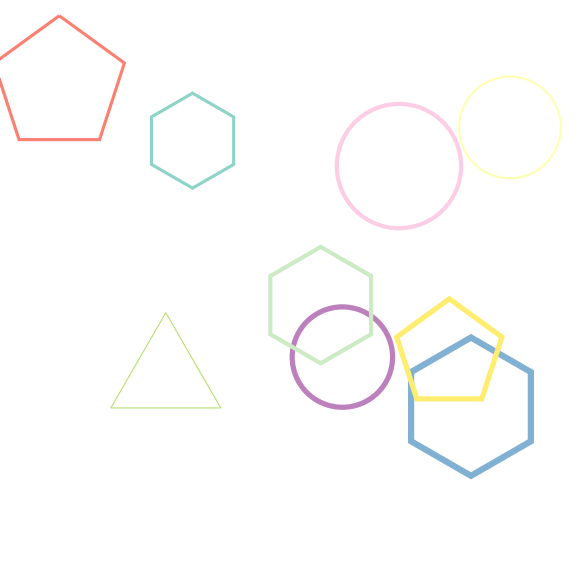[{"shape": "hexagon", "thickness": 1.5, "radius": 0.41, "center": [0.333, 0.756]}, {"shape": "circle", "thickness": 1, "radius": 0.44, "center": [0.883, 0.778]}, {"shape": "pentagon", "thickness": 1.5, "radius": 0.59, "center": [0.103, 0.853]}, {"shape": "hexagon", "thickness": 3, "radius": 0.6, "center": [0.816, 0.295]}, {"shape": "triangle", "thickness": 0.5, "radius": 0.55, "center": [0.287, 0.348]}, {"shape": "circle", "thickness": 2, "radius": 0.54, "center": [0.691, 0.712]}, {"shape": "circle", "thickness": 2.5, "radius": 0.43, "center": [0.593, 0.381]}, {"shape": "hexagon", "thickness": 2, "radius": 0.5, "center": [0.555, 0.471]}, {"shape": "pentagon", "thickness": 2.5, "radius": 0.48, "center": [0.778, 0.386]}]